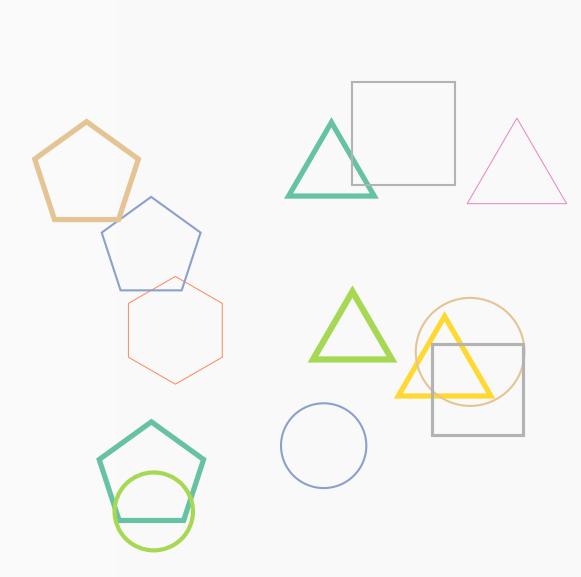[{"shape": "triangle", "thickness": 2.5, "radius": 0.43, "center": [0.57, 0.702]}, {"shape": "pentagon", "thickness": 2.5, "radius": 0.47, "center": [0.26, 0.174]}, {"shape": "hexagon", "thickness": 0.5, "radius": 0.47, "center": [0.302, 0.427]}, {"shape": "circle", "thickness": 1, "radius": 0.37, "center": [0.557, 0.227]}, {"shape": "pentagon", "thickness": 1, "radius": 0.45, "center": [0.26, 0.569]}, {"shape": "triangle", "thickness": 0.5, "radius": 0.49, "center": [0.889, 0.696]}, {"shape": "triangle", "thickness": 3, "radius": 0.39, "center": [0.606, 0.416]}, {"shape": "circle", "thickness": 2, "radius": 0.34, "center": [0.265, 0.114]}, {"shape": "triangle", "thickness": 2.5, "radius": 0.46, "center": [0.765, 0.359]}, {"shape": "circle", "thickness": 1, "radius": 0.47, "center": [0.809, 0.39]}, {"shape": "pentagon", "thickness": 2.5, "radius": 0.47, "center": [0.149, 0.695]}, {"shape": "square", "thickness": 1.5, "radius": 0.39, "center": [0.822, 0.324]}, {"shape": "square", "thickness": 1, "radius": 0.45, "center": [0.694, 0.767]}]